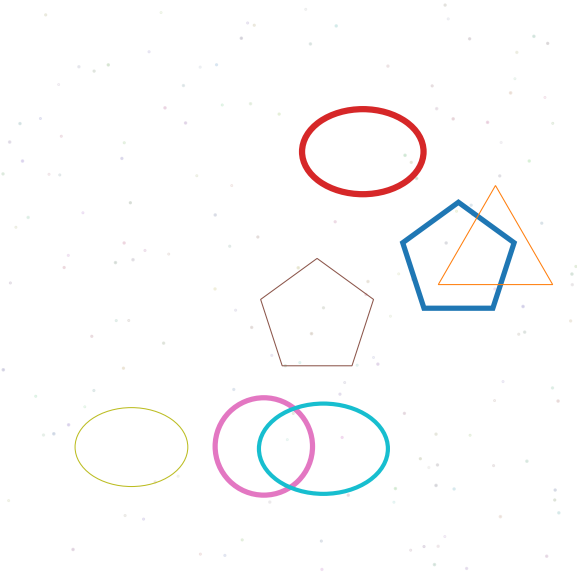[{"shape": "pentagon", "thickness": 2.5, "radius": 0.51, "center": [0.794, 0.547]}, {"shape": "triangle", "thickness": 0.5, "radius": 0.57, "center": [0.858, 0.564]}, {"shape": "oval", "thickness": 3, "radius": 0.53, "center": [0.628, 0.736]}, {"shape": "pentagon", "thickness": 0.5, "radius": 0.51, "center": [0.549, 0.449]}, {"shape": "circle", "thickness": 2.5, "radius": 0.42, "center": [0.457, 0.226]}, {"shape": "oval", "thickness": 0.5, "radius": 0.49, "center": [0.228, 0.225]}, {"shape": "oval", "thickness": 2, "radius": 0.56, "center": [0.56, 0.222]}]